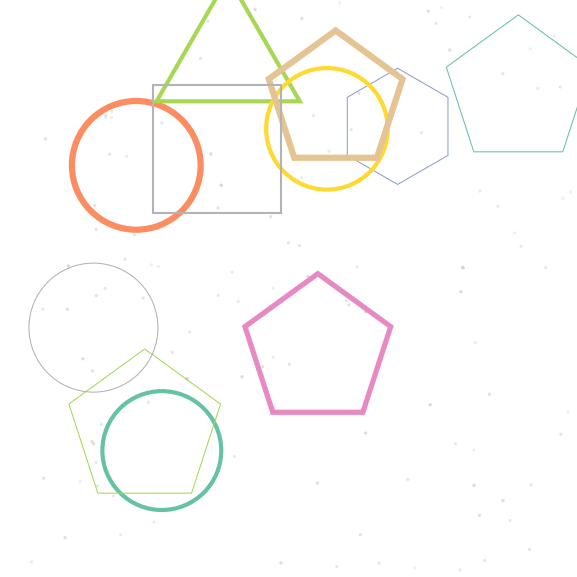[{"shape": "pentagon", "thickness": 0.5, "radius": 0.66, "center": [0.897, 0.842]}, {"shape": "circle", "thickness": 2, "radius": 0.51, "center": [0.28, 0.219]}, {"shape": "circle", "thickness": 3, "radius": 0.56, "center": [0.236, 0.713]}, {"shape": "hexagon", "thickness": 0.5, "radius": 0.5, "center": [0.689, 0.78]}, {"shape": "pentagon", "thickness": 2.5, "radius": 0.66, "center": [0.55, 0.393]}, {"shape": "pentagon", "thickness": 0.5, "radius": 0.69, "center": [0.251, 0.257]}, {"shape": "triangle", "thickness": 2, "radius": 0.72, "center": [0.395, 0.895]}, {"shape": "circle", "thickness": 2, "radius": 0.53, "center": [0.566, 0.776]}, {"shape": "pentagon", "thickness": 3, "radius": 0.61, "center": [0.581, 0.824]}, {"shape": "circle", "thickness": 0.5, "radius": 0.56, "center": [0.162, 0.432]}, {"shape": "square", "thickness": 1, "radius": 0.55, "center": [0.376, 0.741]}]